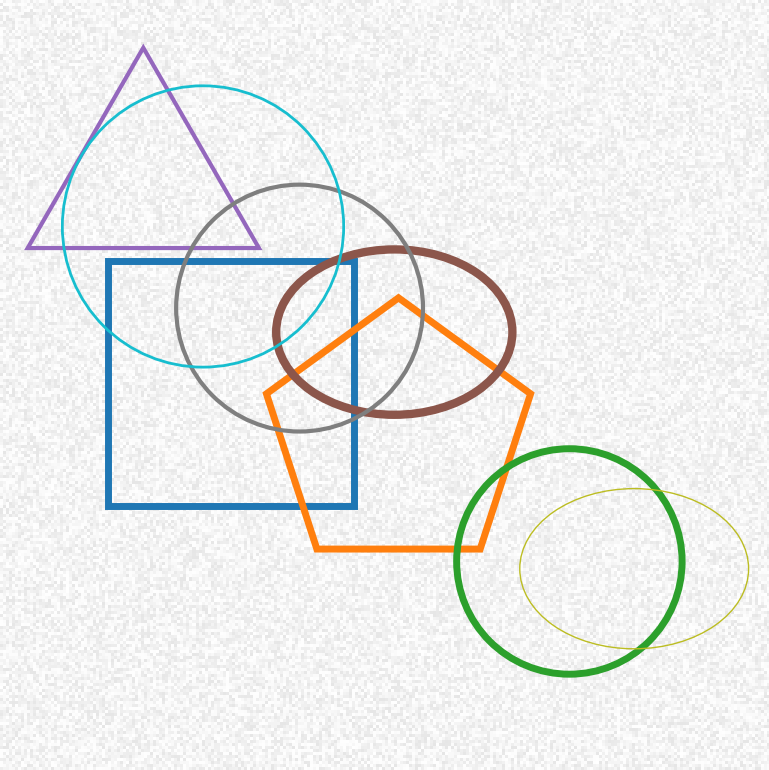[{"shape": "square", "thickness": 2.5, "radius": 0.8, "center": [0.3, 0.502]}, {"shape": "pentagon", "thickness": 2.5, "radius": 0.9, "center": [0.518, 0.433]}, {"shape": "circle", "thickness": 2.5, "radius": 0.73, "center": [0.739, 0.271]}, {"shape": "triangle", "thickness": 1.5, "radius": 0.87, "center": [0.186, 0.765]}, {"shape": "oval", "thickness": 3, "radius": 0.77, "center": [0.512, 0.569]}, {"shape": "circle", "thickness": 1.5, "radius": 0.8, "center": [0.389, 0.6]}, {"shape": "oval", "thickness": 0.5, "radius": 0.74, "center": [0.824, 0.261]}, {"shape": "circle", "thickness": 1, "radius": 0.91, "center": [0.264, 0.706]}]